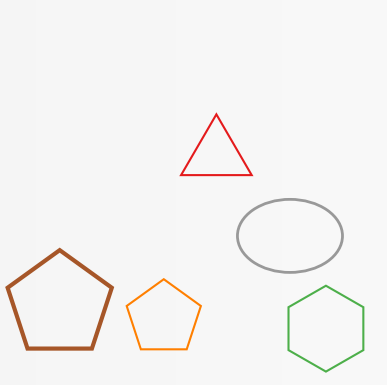[{"shape": "triangle", "thickness": 1.5, "radius": 0.53, "center": [0.558, 0.598]}, {"shape": "hexagon", "thickness": 1.5, "radius": 0.56, "center": [0.841, 0.146]}, {"shape": "pentagon", "thickness": 1.5, "radius": 0.5, "center": [0.423, 0.174]}, {"shape": "pentagon", "thickness": 3, "radius": 0.71, "center": [0.154, 0.209]}, {"shape": "oval", "thickness": 2, "radius": 0.68, "center": [0.748, 0.387]}]